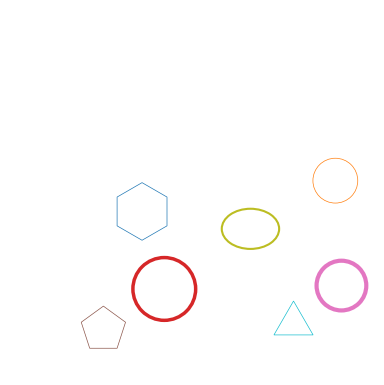[{"shape": "hexagon", "thickness": 0.5, "radius": 0.37, "center": [0.369, 0.451]}, {"shape": "circle", "thickness": 0.5, "radius": 0.29, "center": [0.871, 0.531]}, {"shape": "circle", "thickness": 2.5, "radius": 0.41, "center": [0.427, 0.249]}, {"shape": "pentagon", "thickness": 0.5, "radius": 0.3, "center": [0.269, 0.144]}, {"shape": "circle", "thickness": 3, "radius": 0.32, "center": [0.887, 0.258]}, {"shape": "oval", "thickness": 1.5, "radius": 0.37, "center": [0.651, 0.406]}, {"shape": "triangle", "thickness": 0.5, "radius": 0.29, "center": [0.762, 0.159]}]